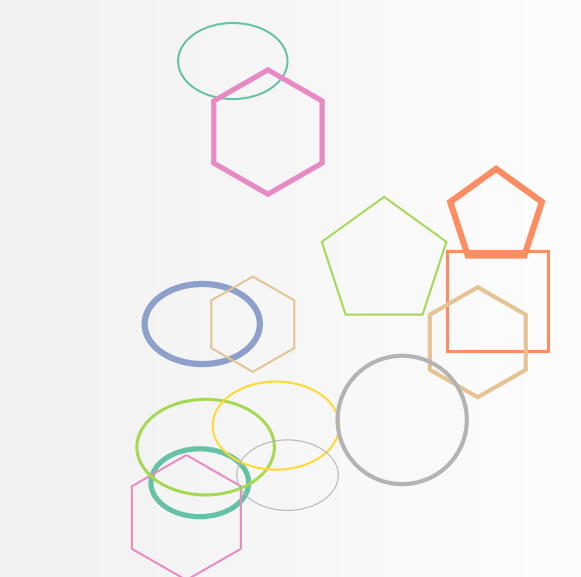[{"shape": "oval", "thickness": 1, "radius": 0.47, "center": [0.401, 0.893]}, {"shape": "oval", "thickness": 2.5, "radius": 0.42, "center": [0.344, 0.163]}, {"shape": "square", "thickness": 1.5, "radius": 0.43, "center": [0.856, 0.478]}, {"shape": "pentagon", "thickness": 3, "radius": 0.41, "center": [0.853, 0.624]}, {"shape": "oval", "thickness": 3, "radius": 0.5, "center": [0.348, 0.438]}, {"shape": "hexagon", "thickness": 2.5, "radius": 0.54, "center": [0.461, 0.771]}, {"shape": "hexagon", "thickness": 1, "radius": 0.54, "center": [0.321, 0.103]}, {"shape": "pentagon", "thickness": 1, "radius": 0.56, "center": [0.661, 0.546]}, {"shape": "oval", "thickness": 1.5, "radius": 0.59, "center": [0.354, 0.225]}, {"shape": "oval", "thickness": 1, "radius": 0.54, "center": [0.475, 0.262]}, {"shape": "hexagon", "thickness": 2, "radius": 0.48, "center": [0.822, 0.407]}, {"shape": "hexagon", "thickness": 1, "radius": 0.41, "center": [0.435, 0.438]}, {"shape": "circle", "thickness": 2, "radius": 0.56, "center": [0.692, 0.272]}, {"shape": "oval", "thickness": 0.5, "radius": 0.44, "center": [0.495, 0.176]}]